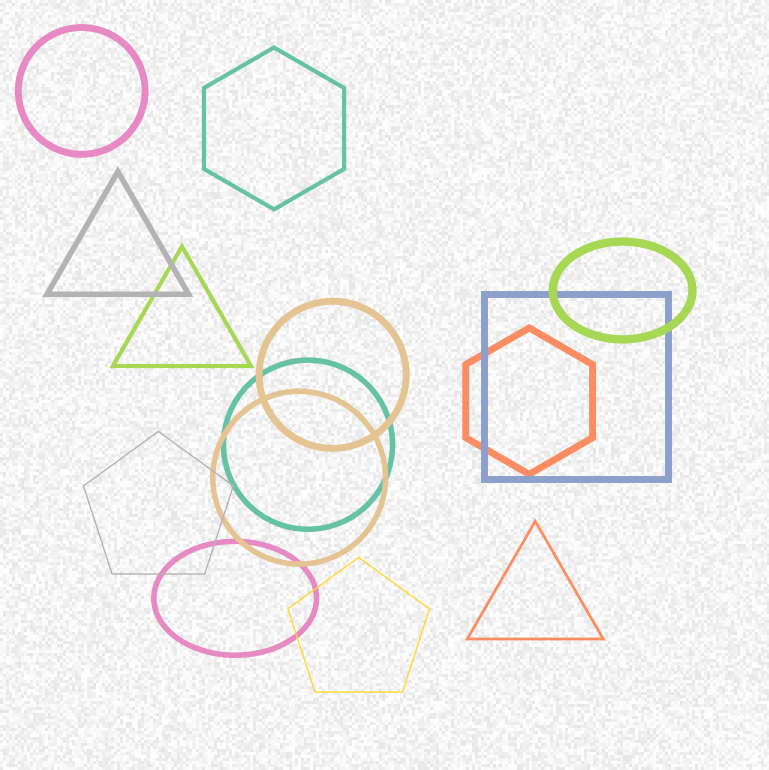[{"shape": "hexagon", "thickness": 1.5, "radius": 0.53, "center": [0.356, 0.833]}, {"shape": "circle", "thickness": 2, "radius": 0.55, "center": [0.4, 0.422]}, {"shape": "triangle", "thickness": 1, "radius": 0.51, "center": [0.695, 0.221]}, {"shape": "hexagon", "thickness": 2.5, "radius": 0.48, "center": [0.687, 0.479]}, {"shape": "square", "thickness": 2.5, "radius": 0.6, "center": [0.748, 0.498]}, {"shape": "circle", "thickness": 2.5, "radius": 0.41, "center": [0.106, 0.882]}, {"shape": "oval", "thickness": 2, "radius": 0.53, "center": [0.305, 0.223]}, {"shape": "oval", "thickness": 3, "radius": 0.45, "center": [0.809, 0.623]}, {"shape": "triangle", "thickness": 1.5, "radius": 0.52, "center": [0.236, 0.576]}, {"shape": "pentagon", "thickness": 0.5, "radius": 0.48, "center": [0.466, 0.179]}, {"shape": "circle", "thickness": 2, "radius": 0.56, "center": [0.389, 0.38]}, {"shape": "circle", "thickness": 2.5, "radius": 0.48, "center": [0.432, 0.513]}, {"shape": "triangle", "thickness": 2, "radius": 0.53, "center": [0.153, 0.671]}, {"shape": "pentagon", "thickness": 0.5, "radius": 0.51, "center": [0.206, 0.337]}]